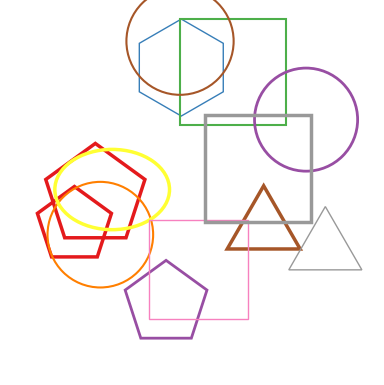[{"shape": "pentagon", "thickness": 2.5, "radius": 0.68, "center": [0.248, 0.492]}, {"shape": "pentagon", "thickness": 2.5, "radius": 0.51, "center": [0.193, 0.414]}, {"shape": "hexagon", "thickness": 1, "radius": 0.63, "center": [0.471, 0.825]}, {"shape": "square", "thickness": 1.5, "radius": 0.69, "center": [0.605, 0.812]}, {"shape": "circle", "thickness": 2, "radius": 0.67, "center": [0.795, 0.689]}, {"shape": "pentagon", "thickness": 2, "radius": 0.56, "center": [0.431, 0.212]}, {"shape": "circle", "thickness": 1.5, "radius": 0.69, "center": [0.261, 0.39]}, {"shape": "oval", "thickness": 2.5, "radius": 0.74, "center": [0.291, 0.508]}, {"shape": "triangle", "thickness": 2.5, "radius": 0.55, "center": [0.685, 0.408]}, {"shape": "circle", "thickness": 1.5, "radius": 0.7, "center": [0.468, 0.893]}, {"shape": "square", "thickness": 1, "radius": 0.64, "center": [0.514, 0.3]}, {"shape": "square", "thickness": 2.5, "radius": 0.69, "center": [0.67, 0.562]}, {"shape": "triangle", "thickness": 1, "radius": 0.55, "center": [0.845, 0.354]}]